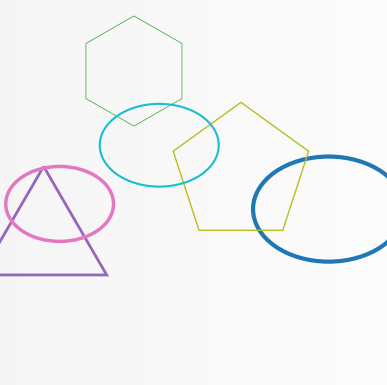[{"shape": "oval", "thickness": 3, "radius": 0.97, "center": [0.848, 0.457]}, {"shape": "hexagon", "thickness": 0.5, "radius": 0.72, "center": [0.346, 0.816]}, {"shape": "triangle", "thickness": 2, "radius": 0.94, "center": [0.113, 0.38]}, {"shape": "oval", "thickness": 2.5, "radius": 0.7, "center": [0.154, 0.47]}, {"shape": "pentagon", "thickness": 1, "radius": 0.92, "center": [0.622, 0.55]}, {"shape": "oval", "thickness": 1.5, "radius": 0.77, "center": [0.411, 0.623]}]